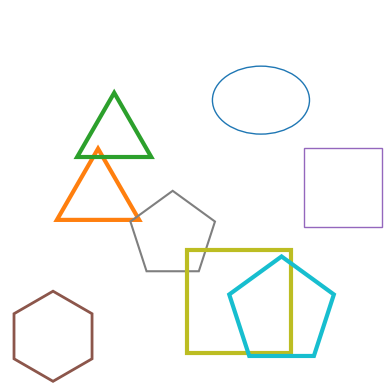[{"shape": "oval", "thickness": 1, "radius": 0.63, "center": [0.678, 0.74]}, {"shape": "triangle", "thickness": 3, "radius": 0.62, "center": [0.255, 0.491]}, {"shape": "triangle", "thickness": 3, "radius": 0.56, "center": [0.297, 0.648]}, {"shape": "square", "thickness": 1, "radius": 0.51, "center": [0.891, 0.513]}, {"shape": "hexagon", "thickness": 2, "radius": 0.59, "center": [0.138, 0.127]}, {"shape": "pentagon", "thickness": 1.5, "radius": 0.58, "center": [0.449, 0.389]}, {"shape": "square", "thickness": 3, "radius": 0.67, "center": [0.621, 0.217]}, {"shape": "pentagon", "thickness": 3, "radius": 0.71, "center": [0.731, 0.191]}]